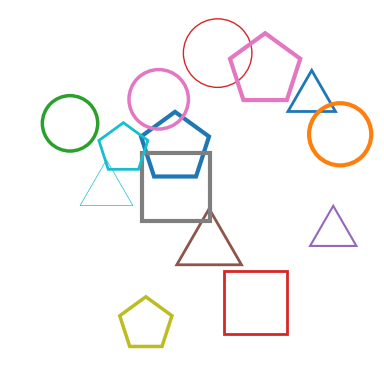[{"shape": "triangle", "thickness": 2, "radius": 0.36, "center": [0.81, 0.746]}, {"shape": "pentagon", "thickness": 3, "radius": 0.46, "center": [0.455, 0.617]}, {"shape": "circle", "thickness": 3, "radius": 0.4, "center": [0.884, 0.651]}, {"shape": "circle", "thickness": 2.5, "radius": 0.36, "center": [0.182, 0.68]}, {"shape": "square", "thickness": 2, "radius": 0.41, "center": [0.663, 0.214]}, {"shape": "circle", "thickness": 1, "radius": 0.45, "center": [0.565, 0.862]}, {"shape": "triangle", "thickness": 1.5, "radius": 0.35, "center": [0.866, 0.396]}, {"shape": "triangle", "thickness": 2, "radius": 0.49, "center": [0.543, 0.361]}, {"shape": "circle", "thickness": 2.5, "radius": 0.39, "center": [0.412, 0.742]}, {"shape": "pentagon", "thickness": 3, "radius": 0.48, "center": [0.689, 0.818]}, {"shape": "square", "thickness": 3, "radius": 0.44, "center": [0.457, 0.515]}, {"shape": "pentagon", "thickness": 2.5, "radius": 0.36, "center": [0.379, 0.158]}, {"shape": "pentagon", "thickness": 2, "radius": 0.33, "center": [0.321, 0.614]}, {"shape": "triangle", "thickness": 0.5, "radius": 0.4, "center": [0.277, 0.506]}]